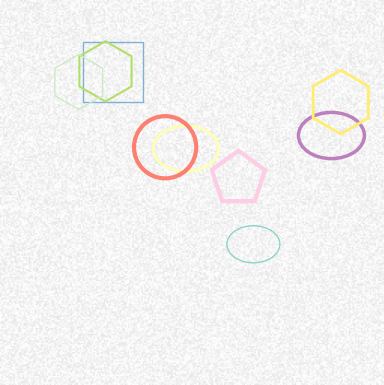[{"shape": "oval", "thickness": 1, "radius": 0.34, "center": [0.658, 0.366]}, {"shape": "oval", "thickness": 2, "radius": 0.42, "center": [0.483, 0.614]}, {"shape": "circle", "thickness": 3, "radius": 0.4, "center": [0.429, 0.618]}, {"shape": "square", "thickness": 1, "radius": 0.39, "center": [0.295, 0.813]}, {"shape": "hexagon", "thickness": 1.5, "radius": 0.39, "center": [0.274, 0.815]}, {"shape": "pentagon", "thickness": 3, "radius": 0.36, "center": [0.619, 0.536]}, {"shape": "oval", "thickness": 2.5, "radius": 0.43, "center": [0.861, 0.648]}, {"shape": "hexagon", "thickness": 1, "radius": 0.36, "center": [0.204, 0.787]}, {"shape": "hexagon", "thickness": 2, "radius": 0.41, "center": [0.885, 0.735]}]